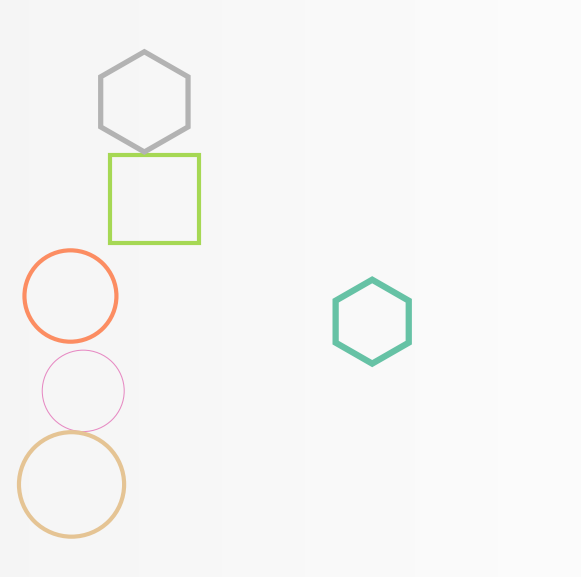[{"shape": "hexagon", "thickness": 3, "radius": 0.36, "center": [0.64, 0.442]}, {"shape": "circle", "thickness": 2, "radius": 0.4, "center": [0.121, 0.487]}, {"shape": "circle", "thickness": 0.5, "radius": 0.35, "center": [0.143, 0.322]}, {"shape": "square", "thickness": 2, "radius": 0.38, "center": [0.266, 0.655]}, {"shape": "circle", "thickness": 2, "radius": 0.45, "center": [0.123, 0.16]}, {"shape": "hexagon", "thickness": 2.5, "radius": 0.43, "center": [0.248, 0.823]}]